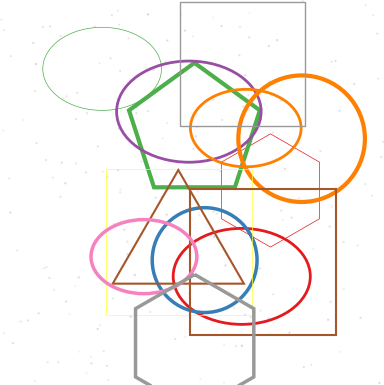[{"shape": "hexagon", "thickness": 0.5, "radius": 0.74, "center": [0.703, 0.505]}, {"shape": "oval", "thickness": 2, "radius": 0.89, "center": [0.628, 0.282]}, {"shape": "circle", "thickness": 2.5, "radius": 0.68, "center": [0.531, 0.324]}, {"shape": "pentagon", "thickness": 3, "radius": 0.89, "center": [0.505, 0.658]}, {"shape": "oval", "thickness": 0.5, "radius": 0.77, "center": [0.265, 0.821]}, {"shape": "oval", "thickness": 2, "radius": 0.94, "center": [0.491, 0.71]}, {"shape": "oval", "thickness": 2, "radius": 0.72, "center": [0.638, 0.667]}, {"shape": "circle", "thickness": 3, "radius": 0.82, "center": [0.783, 0.64]}, {"shape": "square", "thickness": 0.5, "radius": 0.95, "center": [0.464, 0.372]}, {"shape": "triangle", "thickness": 1.5, "radius": 0.98, "center": [0.463, 0.362]}, {"shape": "square", "thickness": 1.5, "radius": 0.95, "center": [0.684, 0.319]}, {"shape": "oval", "thickness": 2.5, "radius": 0.69, "center": [0.374, 0.333]}, {"shape": "square", "thickness": 1, "radius": 0.81, "center": [0.63, 0.834]}, {"shape": "hexagon", "thickness": 2.5, "radius": 0.89, "center": [0.506, 0.11]}]